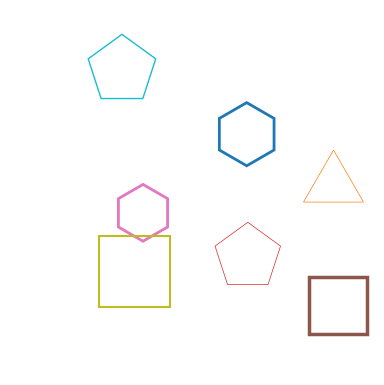[{"shape": "hexagon", "thickness": 2, "radius": 0.41, "center": [0.641, 0.651]}, {"shape": "triangle", "thickness": 0.5, "radius": 0.45, "center": [0.866, 0.52]}, {"shape": "pentagon", "thickness": 0.5, "radius": 0.45, "center": [0.644, 0.333]}, {"shape": "square", "thickness": 2.5, "radius": 0.37, "center": [0.878, 0.207]}, {"shape": "hexagon", "thickness": 2, "radius": 0.37, "center": [0.371, 0.447]}, {"shape": "square", "thickness": 1.5, "radius": 0.46, "center": [0.349, 0.294]}, {"shape": "pentagon", "thickness": 1, "radius": 0.46, "center": [0.317, 0.819]}]